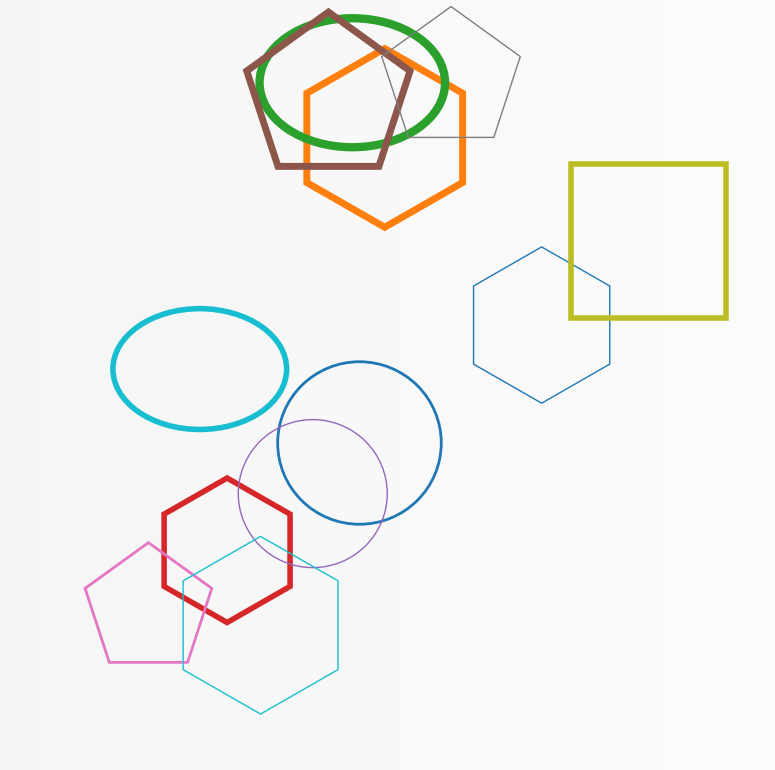[{"shape": "circle", "thickness": 1, "radius": 0.53, "center": [0.464, 0.425]}, {"shape": "hexagon", "thickness": 0.5, "radius": 0.51, "center": [0.699, 0.578]}, {"shape": "hexagon", "thickness": 2.5, "radius": 0.58, "center": [0.496, 0.821]}, {"shape": "oval", "thickness": 3, "radius": 0.6, "center": [0.455, 0.893]}, {"shape": "hexagon", "thickness": 2, "radius": 0.47, "center": [0.293, 0.285]}, {"shape": "circle", "thickness": 0.5, "radius": 0.48, "center": [0.404, 0.359]}, {"shape": "pentagon", "thickness": 2.5, "radius": 0.55, "center": [0.424, 0.874]}, {"shape": "pentagon", "thickness": 1, "radius": 0.43, "center": [0.192, 0.209]}, {"shape": "pentagon", "thickness": 0.5, "radius": 0.47, "center": [0.582, 0.898]}, {"shape": "square", "thickness": 2, "radius": 0.5, "center": [0.837, 0.687]}, {"shape": "oval", "thickness": 2, "radius": 0.56, "center": [0.258, 0.521]}, {"shape": "hexagon", "thickness": 0.5, "radius": 0.58, "center": [0.336, 0.188]}]